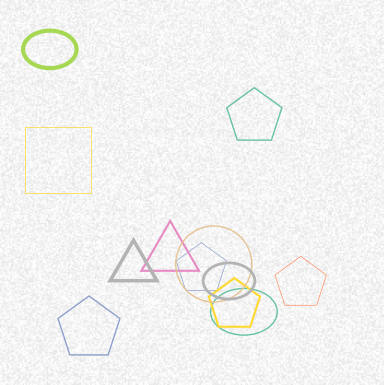[{"shape": "oval", "thickness": 1, "radius": 0.43, "center": [0.633, 0.19]}, {"shape": "pentagon", "thickness": 1, "radius": 0.38, "center": [0.661, 0.697]}, {"shape": "pentagon", "thickness": 0.5, "radius": 0.35, "center": [0.781, 0.264]}, {"shape": "pentagon", "thickness": 0.5, "radius": 0.34, "center": [0.523, 0.301]}, {"shape": "pentagon", "thickness": 1, "radius": 0.42, "center": [0.231, 0.147]}, {"shape": "triangle", "thickness": 1.5, "radius": 0.43, "center": [0.442, 0.34]}, {"shape": "oval", "thickness": 3, "radius": 0.35, "center": [0.129, 0.872]}, {"shape": "pentagon", "thickness": 1.5, "radius": 0.35, "center": [0.609, 0.208]}, {"shape": "square", "thickness": 0.5, "radius": 0.42, "center": [0.151, 0.584]}, {"shape": "circle", "thickness": 1, "radius": 0.49, "center": [0.555, 0.314]}, {"shape": "triangle", "thickness": 2.5, "radius": 0.35, "center": [0.347, 0.306]}, {"shape": "oval", "thickness": 2, "radius": 0.34, "center": [0.595, 0.27]}]